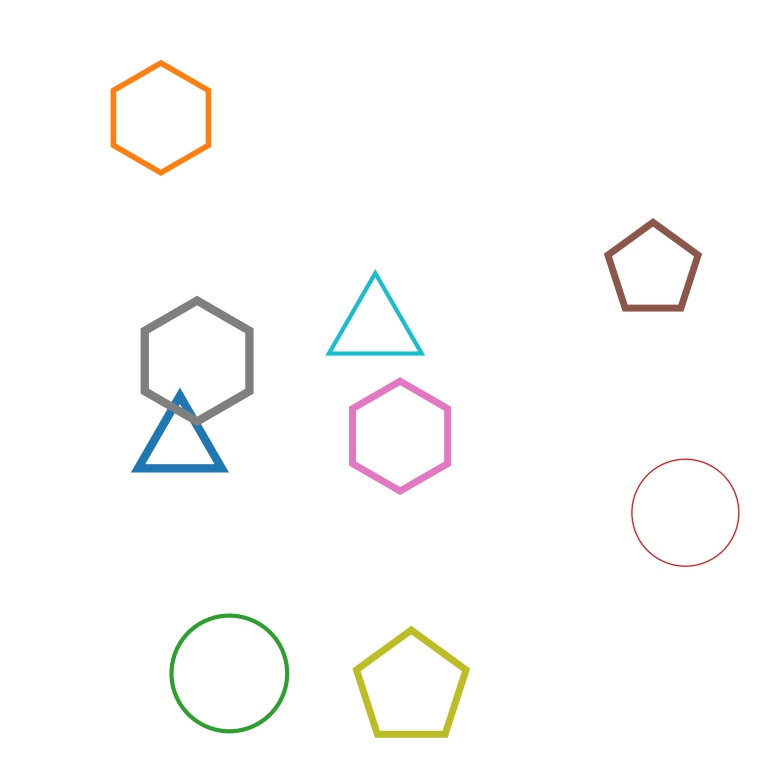[{"shape": "triangle", "thickness": 3, "radius": 0.31, "center": [0.234, 0.423]}, {"shape": "hexagon", "thickness": 2, "radius": 0.36, "center": [0.209, 0.847]}, {"shape": "circle", "thickness": 1.5, "radius": 0.38, "center": [0.298, 0.125]}, {"shape": "circle", "thickness": 0.5, "radius": 0.35, "center": [0.89, 0.334]}, {"shape": "pentagon", "thickness": 2.5, "radius": 0.31, "center": [0.848, 0.65]}, {"shape": "hexagon", "thickness": 2.5, "radius": 0.36, "center": [0.52, 0.434]}, {"shape": "hexagon", "thickness": 3, "radius": 0.39, "center": [0.256, 0.531]}, {"shape": "pentagon", "thickness": 2.5, "radius": 0.37, "center": [0.534, 0.107]}, {"shape": "triangle", "thickness": 1.5, "radius": 0.35, "center": [0.487, 0.576]}]